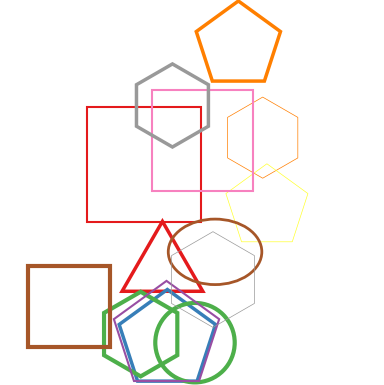[{"shape": "square", "thickness": 1.5, "radius": 0.74, "center": [0.373, 0.573]}, {"shape": "triangle", "thickness": 2.5, "radius": 0.61, "center": [0.422, 0.304]}, {"shape": "pentagon", "thickness": 2.5, "radius": 0.66, "center": [0.435, 0.116]}, {"shape": "circle", "thickness": 3, "radius": 0.52, "center": [0.506, 0.11]}, {"shape": "hexagon", "thickness": 3, "radius": 0.55, "center": [0.365, 0.132]}, {"shape": "pentagon", "thickness": 1.5, "radius": 0.72, "center": [0.433, 0.127]}, {"shape": "pentagon", "thickness": 2.5, "radius": 0.57, "center": [0.619, 0.882]}, {"shape": "hexagon", "thickness": 0.5, "radius": 0.53, "center": [0.682, 0.642]}, {"shape": "pentagon", "thickness": 0.5, "radius": 0.56, "center": [0.693, 0.463]}, {"shape": "square", "thickness": 3, "radius": 0.53, "center": [0.18, 0.204]}, {"shape": "oval", "thickness": 2, "radius": 0.61, "center": [0.559, 0.346]}, {"shape": "square", "thickness": 1.5, "radius": 0.65, "center": [0.526, 0.636]}, {"shape": "hexagon", "thickness": 2.5, "radius": 0.54, "center": [0.448, 0.726]}, {"shape": "hexagon", "thickness": 0.5, "radius": 0.62, "center": [0.553, 0.274]}]